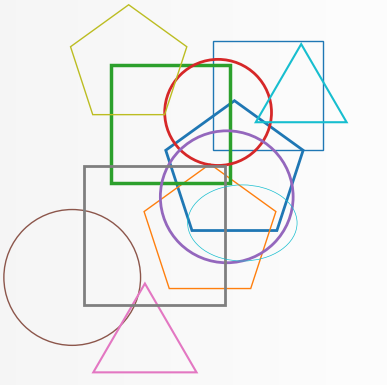[{"shape": "pentagon", "thickness": 2, "radius": 0.93, "center": [0.605, 0.552]}, {"shape": "square", "thickness": 1, "radius": 0.71, "center": [0.691, 0.752]}, {"shape": "pentagon", "thickness": 1, "radius": 0.89, "center": [0.542, 0.395]}, {"shape": "square", "thickness": 2.5, "radius": 0.77, "center": [0.441, 0.679]}, {"shape": "circle", "thickness": 2, "radius": 0.69, "center": [0.563, 0.708]}, {"shape": "circle", "thickness": 2, "radius": 0.86, "center": [0.585, 0.489]}, {"shape": "circle", "thickness": 1, "radius": 0.88, "center": [0.186, 0.279]}, {"shape": "triangle", "thickness": 1.5, "radius": 0.77, "center": [0.374, 0.11]}, {"shape": "square", "thickness": 2, "radius": 0.91, "center": [0.398, 0.388]}, {"shape": "pentagon", "thickness": 1, "radius": 0.79, "center": [0.332, 0.83]}, {"shape": "oval", "thickness": 0.5, "radius": 0.71, "center": [0.625, 0.421]}, {"shape": "triangle", "thickness": 1.5, "radius": 0.68, "center": [0.777, 0.75]}]